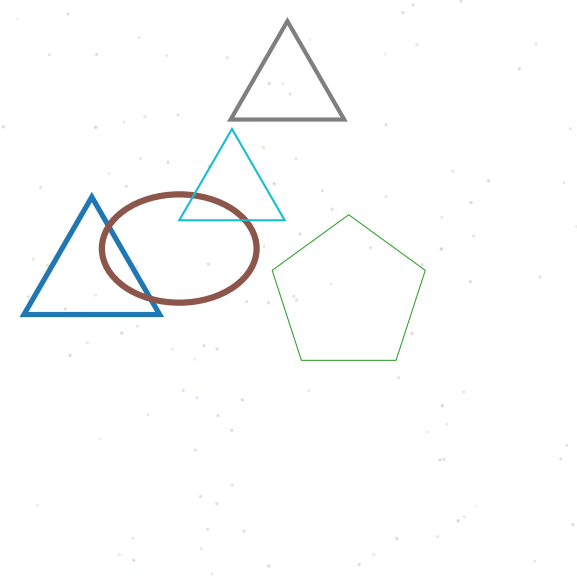[{"shape": "triangle", "thickness": 2.5, "radius": 0.68, "center": [0.159, 0.522]}, {"shape": "pentagon", "thickness": 0.5, "radius": 0.7, "center": [0.604, 0.488]}, {"shape": "oval", "thickness": 3, "radius": 0.67, "center": [0.31, 0.569]}, {"shape": "triangle", "thickness": 2, "radius": 0.57, "center": [0.498, 0.849]}, {"shape": "triangle", "thickness": 1, "radius": 0.53, "center": [0.402, 0.67]}]